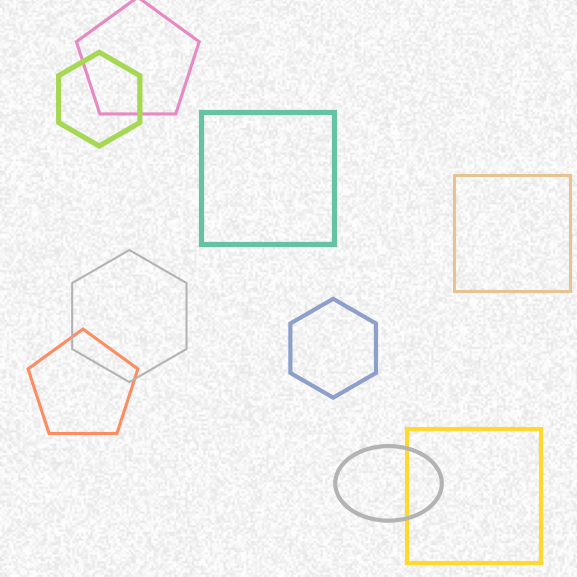[{"shape": "square", "thickness": 2.5, "radius": 0.57, "center": [0.463, 0.69]}, {"shape": "pentagon", "thickness": 1.5, "radius": 0.5, "center": [0.144, 0.329]}, {"shape": "hexagon", "thickness": 2, "radius": 0.43, "center": [0.577, 0.396]}, {"shape": "pentagon", "thickness": 1.5, "radius": 0.56, "center": [0.239, 0.892]}, {"shape": "hexagon", "thickness": 2.5, "radius": 0.41, "center": [0.172, 0.827]}, {"shape": "square", "thickness": 2, "radius": 0.58, "center": [0.82, 0.14]}, {"shape": "square", "thickness": 1.5, "radius": 0.5, "center": [0.886, 0.595]}, {"shape": "hexagon", "thickness": 1, "radius": 0.57, "center": [0.224, 0.452]}, {"shape": "oval", "thickness": 2, "radius": 0.46, "center": [0.673, 0.162]}]